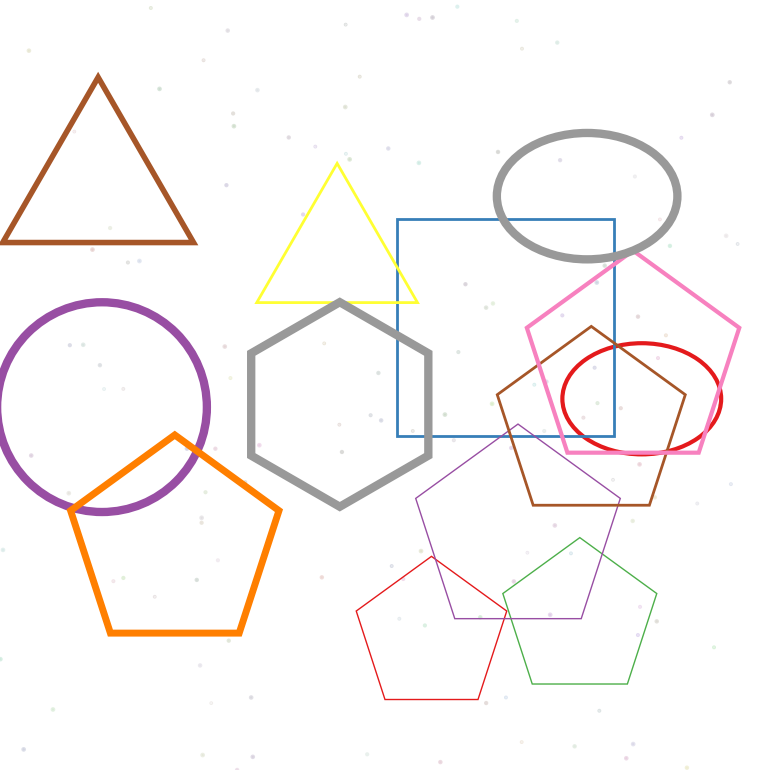[{"shape": "oval", "thickness": 1.5, "radius": 0.52, "center": [0.833, 0.482]}, {"shape": "pentagon", "thickness": 0.5, "radius": 0.51, "center": [0.56, 0.175]}, {"shape": "square", "thickness": 1, "radius": 0.7, "center": [0.657, 0.575]}, {"shape": "pentagon", "thickness": 0.5, "radius": 0.53, "center": [0.753, 0.197]}, {"shape": "pentagon", "thickness": 0.5, "radius": 0.7, "center": [0.673, 0.31]}, {"shape": "circle", "thickness": 3, "radius": 0.68, "center": [0.132, 0.471]}, {"shape": "pentagon", "thickness": 2.5, "radius": 0.71, "center": [0.227, 0.293]}, {"shape": "triangle", "thickness": 1, "radius": 0.6, "center": [0.438, 0.667]}, {"shape": "pentagon", "thickness": 1, "radius": 0.64, "center": [0.768, 0.448]}, {"shape": "triangle", "thickness": 2, "radius": 0.72, "center": [0.127, 0.757]}, {"shape": "pentagon", "thickness": 1.5, "radius": 0.73, "center": [0.822, 0.529]}, {"shape": "hexagon", "thickness": 3, "radius": 0.66, "center": [0.441, 0.475]}, {"shape": "oval", "thickness": 3, "radius": 0.59, "center": [0.763, 0.745]}]